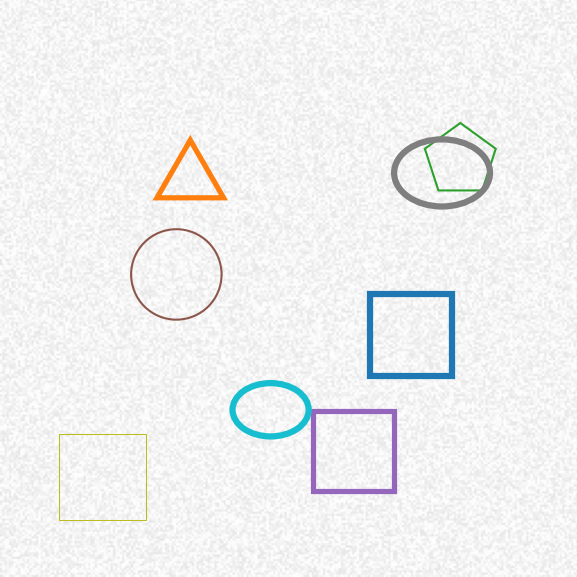[{"shape": "square", "thickness": 3, "radius": 0.35, "center": [0.711, 0.419]}, {"shape": "triangle", "thickness": 2.5, "radius": 0.33, "center": [0.329, 0.69]}, {"shape": "pentagon", "thickness": 1, "radius": 0.32, "center": [0.797, 0.722]}, {"shape": "square", "thickness": 2.5, "radius": 0.35, "center": [0.613, 0.219]}, {"shape": "circle", "thickness": 1, "radius": 0.39, "center": [0.305, 0.524]}, {"shape": "oval", "thickness": 3, "radius": 0.42, "center": [0.765, 0.7]}, {"shape": "square", "thickness": 0.5, "radius": 0.38, "center": [0.177, 0.173]}, {"shape": "oval", "thickness": 3, "radius": 0.33, "center": [0.469, 0.29]}]